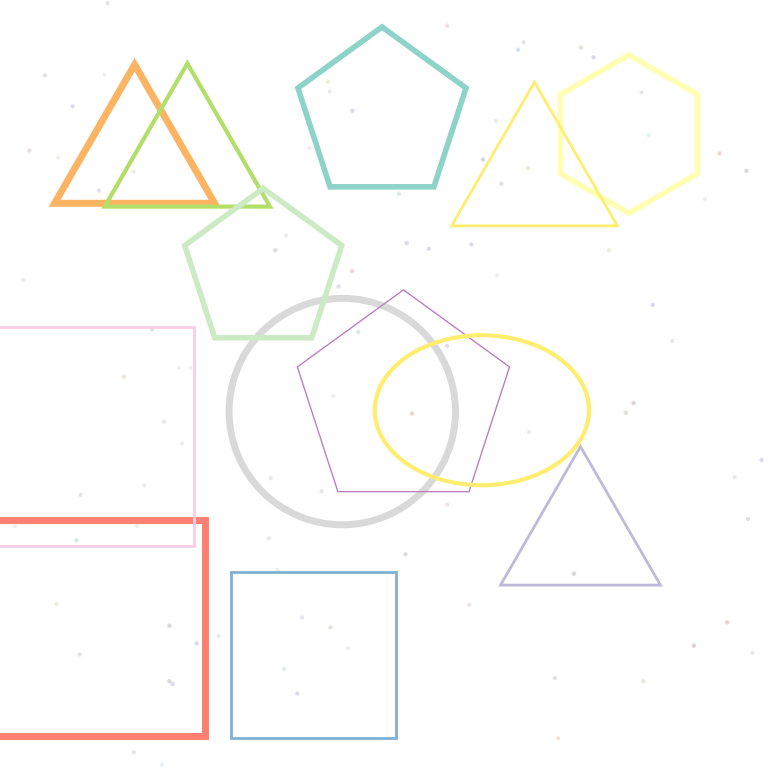[{"shape": "pentagon", "thickness": 2, "radius": 0.57, "center": [0.496, 0.85]}, {"shape": "hexagon", "thickness": 2, "radius": 0.51, "center": [0.817, 0.826]}, {"shape": "triangle", "thickness": 1, "radius": 0.6, "center": [0.754, 0.3]}, {"shape": "square", "thickness": 2.5, "radius": 0.7, "center": [0.126, 0.184]}, {"shape": "square", "thickness": 1, "radius": 0.54, "center": [0.407, 0.149]}, {"shape": "triangle", "thickness": 2.5, "radius": 0.6, "center": [0.175, 0.796]}, {"shape": "triangle", "thickness": 1.5, "radius": 0.62, "center": [0.243, 0.794]}, {"shape": "square", "thickness": 1, "radius": 0.71, "center": [0.109, 0.433]}, {"shape": "circle", "thickness": 2.5, "radius": 0.74, "center": [0.445, 0.465]}, {"shape": "pentagon", "thickness": 0.5, "radius": 0.72, "center": [0.524, 0.479]}, {"shape": "pentagon", "thickness": 2, "radius": 0.54, "center": [0.342, 0.648]}, {"shape": "triangle", "thickness": 1, "radius": 0.62, "center": [0.694, 0.769]}, {"shape": "oval", "thickness": 1.5, "radius": 0.7, "center": [0.626, 0.467]}]